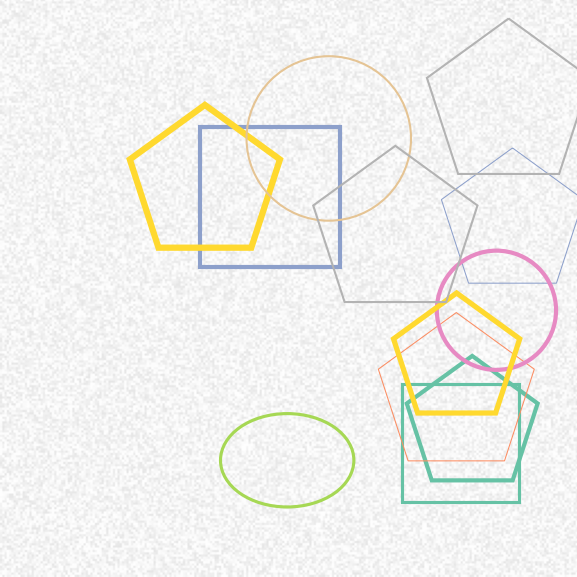[{"shape": "pentagon", "thickness": 2, "radius": 0.6, "center": [0.818, 0.264]}, {"shape": "square", "thickness": 1.5, "radius": 0.51, "center": [0.798, 0.232]}, {"shape": "pentagon", "thickness": 0.5, "radius": 0.71, "center": [0.79, 0.316]}, {"shape": "square", "thickness": 2, "radius": 0.61, "center": [0.468, 0.658]}, {"shape": "pentagon", "thickness": 0.5, "radius": 0.65, "center": [0.887, 0.614]}, {"shape": "circle", "thickness": 2, "radius": 0.52, "center": [0.86, 0.462]}, {"shape": "oval", "thickness": 1.5, "radius": 0.58, "center": [0.497, 0.202]}, {"shape": "pentagon", "thickness": 3, "radius": 0.68, "center": [0.355, 0.681]}, {"shape": "pentagon", "thickness": 2.5, "radius": 0.57, "center": [0.791, 0.377]}, {"shape": "circle", "thickness": 1, "radius": 0.71, "center": [0.569, 0.759]}, {"shape": "pentagon", "thickness": 1, "radius": 0.74, "center": [0.881, 0.818]}, {"shape": "pentagon", "thickness": 1, "radius": 0.75, "center": [0.685, 0.597]}]